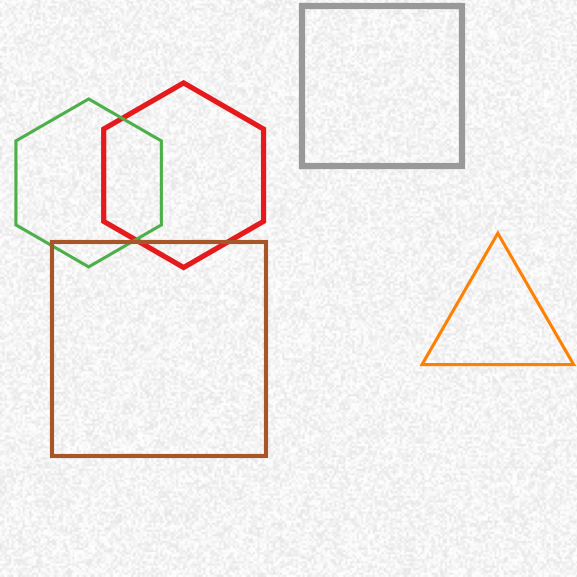[{"shape": "hexagon", "thickness": 2.5, "radius": 0.8, "center": [0.318, 0.696]}, {"shape": "hexagon", "thickness": 1.5, "radius": 0.73, "center": [0.154, 0.682]}, {"shape": "triangle", "thickness": 1.5, "radius": 0.76, "center": [0.862, 0.444]}, {"shape": "square", "thickness": 2, "radius": 0.93, "center": [0.275, 0.395]}, {"shape": "square", "thickness": 3, "radius": 0.69, "center": [0.661, 0.849]}]